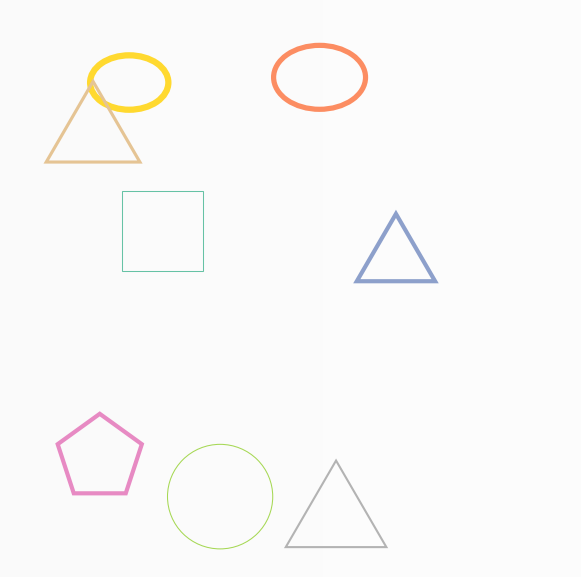[{"shape": "square", "thickness": 0.5, "radius": 0.35, "center": [0.28, 0.6]}, {"shape": "oval", "thickness": 2.5, "radius": 0.4, "center": [0.55, 0.865]}, {"shape": "triangle", "thickness": 2, "radius": 0.39, "center": [0.681, 0.551]}, {"shape": "pentagon", "thickness": 2, "radius": 0.38, "center": [0.172, 0.206]}, {"shape": "circle", "thickness": 0.5, "radius": 0.45, "center": [0.379, 0.139]}, {"shape": "oval", "thickness": 3, "radius": 0.34, "center": [0.222, 0.856]}, {"shape": "triangle", "thickness": 1.5, "radius": 0.47, "center": [0.16, 0.765]}, {"shape": "triangle", "thickness": 1, "radius": 0.5, "center": [0.578, 0.102]}]